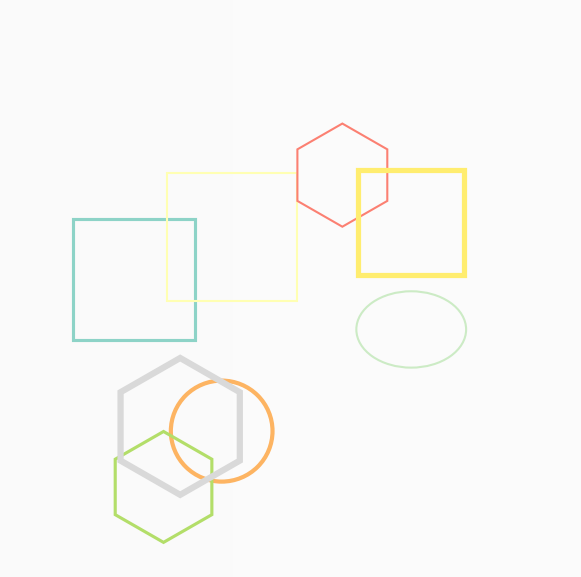[{"shape": "square", "thickness": 1.5, "radius": 0.52, "center": [0.23, 0.515]}, {"shape": "square", "thickness": 1, "radius": 0.56, "center": [0.399, 0.589]}, {"shape": "hexagon", "thickness": 1, "radius": 0.45, "center": [0.589, 0.696]}, {"shape": "circle", "thickness": 2, "radius": 0.44, "center": [0.381, 0.253]}, {"shape": "hexagon", "thickness": 1.5, "radius": 0.48, "center": [0.281, 0.156]}, {"shape": "hexagon", "thickness": 3, "radius": 0.59, "center": [0.31, 0.261]}, {"shape": "oval", "thickness": 1, "radius": 0.47, "center": [0.707, 0.429]}, {"shape": "square", "thickness": 2.5, "radius": 0.46, "center": [0.706, 0.614]}]